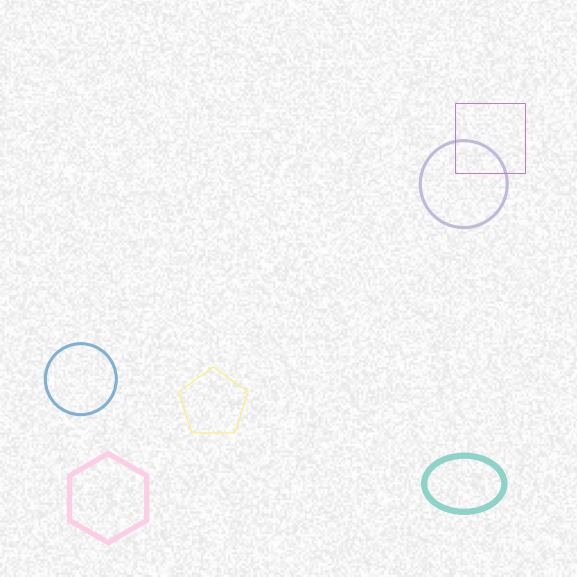[{"shape": "oval", "thickness": 3, "radius": 0.35, "center": [0.804, 0.161]}, {"shape": "circle", "thickness": 1.5, "radius": 0.38, "center": [0.803, 0.68]}, {"shape": "circle", "thickness": 1.5, "radius": 0.31, "center": [0.14, 0.343]}, {"shape": "hexagon", "thickness": 2.5, "radius": 0.39, "center": [0.187, 0.137]}, {"shape": "square", "thickness": 0.5, "radius": 0.3, "center": [0.848, 0.761]}, {"shape": "pentagon", "thickness": 0.5, "radius": 0.32, "center": [0.369, 0.301]}]